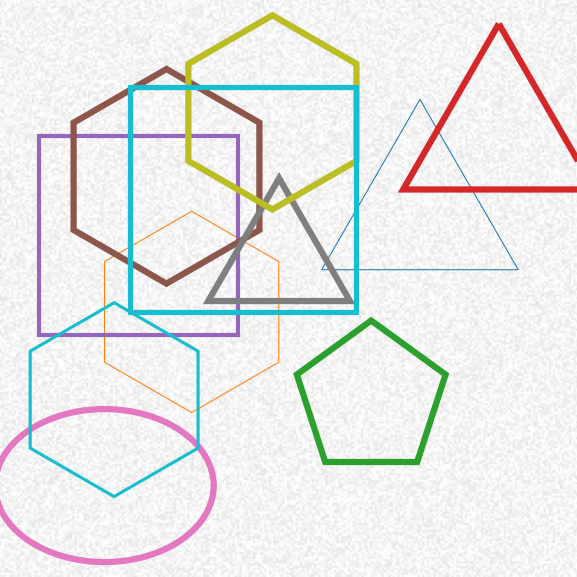[{"shape": "triangle", "thickness": 0.5, "radius": 0.98, "center": [0.727, 0.63]}, {"shape": "hexagon", "thickness": 0.5, "radius": 0.87, "center": [0.332, 0.459]}, {"shape": "pentagon", "thickness": 3, "radius": 0.68, "center": [0.643, 0.309]}, {"shape": "triangle", "thickness": 3, "radius": 0.96, "center": [0.864, 0.767]}, {"shape": "square", "thickness": 2, "radius": 0.86, "center": [0.24, 0.591]}, {"shape": "hexagon", "thickness": 3, "radius": 0.93, "center": [0.288, 0.694]}, {"shape": "oval", "thickness": 3, "radius": 0.95, "center": [0.181, 0.158]}, {"shape": "triangle", "thickness": 3, "radius": 0.71, "center": [0.483, 0.549]}, {"shape": "hexagon", "thickness": 3, "radius": 0.84, "center": [0.472, 0.805]}, {"shape": "square", "thickness": 2.5, "radius": 0.98, "center": [0.421, 0.653]}, {"shape": "hexagon", "thickness": 1.5, "radius": 0.84, "center": [0.198, 0.307]}]